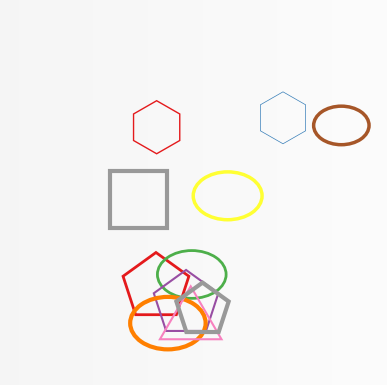[{"shape": "pentagon", "thickness": 2, "radius": 0.45, "center": [0.402, 0.255]}, {"shape": "hexagon", "thickness": 1, "radius": 0.34, "center": [0.404, 0.67]}, {"shape": "hexagon", "thickness": 0.5, "radius": 0.34, "center": [0.73, 0.694]}, {"shape": "oval", "thickness": 2, "radius": 0.44, "center": [0.495, 0.287]}, {"shape": "pentagon", "thickness": 1.5, "radius": 0.44, "center": [0.48, 0.211]}, {"shape": "oval", "thickness": 3, "radius": 0.49, "center": [0.433, 0.161]}, {"shape": "oval", "thickness": 2.5, "radius": 0.44, "center": [0.587, 0.491]}, {"shape": "oval", "thickness": 2.5, "radius": 0.36, "center": [0.881, 0.674]}, {"shape": "triangle", "thickness": 1.5, "radius": 0.46, "center": [0.492, 0.165]}, {"shape": "square", "thickness": 3, "radius": 0.37, "center": [0.358, 0.481]}, {"shape": "pentagon", "thickness": 3, "radius": 0.35, "center": [0.523, 0.195]}]